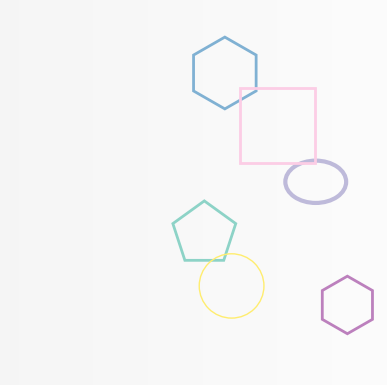[{"shape": "pentagon", "thickness": 2, "radius": 0.43, "center": [0.527, 0.393]}, {"shape": "oval", "thickness": 3, "radius": 0.39, "center": [0.815, 0.528]}, {"shape": "hexagon", "thickness": 2, "radius": 0.47, "center": [0.58, 0.81]}, {"shape": "square", "thickness": 2, "radius": 0.49, "center": [0.716, 0.675]}, {"shape": "hexagon", "thickness": 2, "radius": 0.37, "center": [0.896, 0.208]}, {"shape": "circle", "thickness": 1, "radius": 0.42, "center": [0.598, 0.257]}]